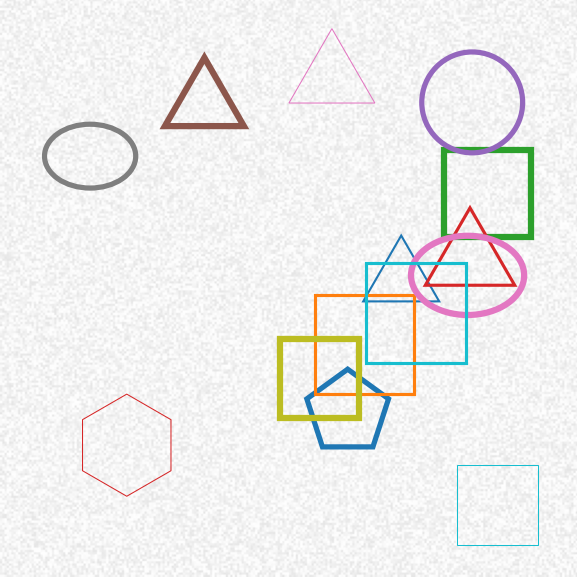[{"shape": "triangle", "thickness": 1, "radius": 0.38, "center": [0.695, 0.515]}, {"shape": "pentagon", "thickness": 2.5, "radius": 0.37, "center": [0.602, 0.285]}, {"shape": "square", "thickness": 1.5, "radius": 0.43, "center": [0.632, 0.402]}, {"shape": "square", "thickness": 3, "radius": 0.38, "center": [0.845, 0.665]}, {"shape": "hexagon", "thickness": 0.5, "radius": 0.44, "center": [0.219, 0.228]}, {"shape": "triangle", "thickness": 1.5, "radius": 0.45, "center": [0.814, 0.55]}, {"shape": "circle", "thickness": 2.5, "radius": 0.44, "center": [0.818, 0.822]}, {"shape": "triangle", "thickness": 3, "radius": 0.39, "center": [0.354, 0.82]}, {"shape": "triangle", "thickness": 0.5, "radius": 0.43, "center": [0.575, 0.864]}, {"shape": "oval", "thickness": 3, "radius": 0.49, "center": [0.81, 0.522]}, {"shape": "oval", "thickness": 2.5, "radius": 0.39, "center": [0.156, 0.729]}, {"shape": "square", "thickness": 3, "radius": 0.34, "center": [0.553, 0.344]}, {"shape": "square", "thickness": 0.5, "radius": 0.35, "center": [0.862, 0.125]}, {"shape": "square", "thickness": 1.5, "radius": 0.43, "center": [0.721, 0.457]}]